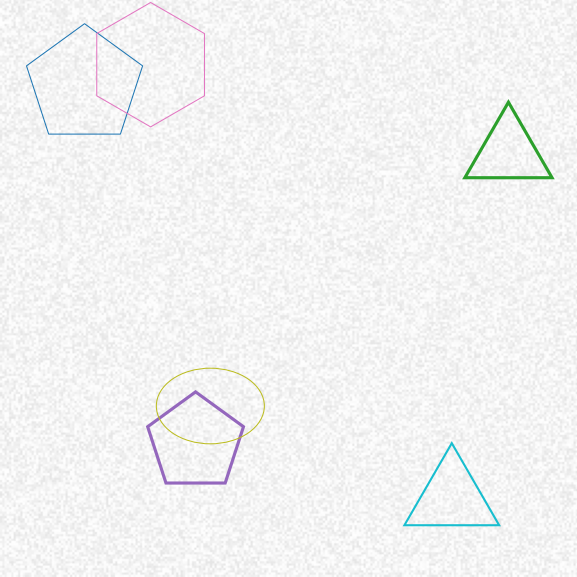[{"shape": "pentagon", "thickness": 0.5, "radius": 0.53, "center": [0.146, 0.852]}, {"shape": "triangle", "thickness": 1.5, "radius": 0.44, "center": [0.88, 0.735]}, {"shape": "pentagon", "thickness": 1.5, "radius": 0.44, "center": [0.339, 0.233]}, {"shape": "hexagon", "thickness": 0.5, "radius": 0.54, "center": [0.261, 0.887]}, {"shape": "oval", "thickness": 0.5, "radius": 0.47, "center": [0.364, 0.296]}, {"shape": "triangle", "thickness": 1, "radius": 0.47, "center": [0.782, 0.137]}]